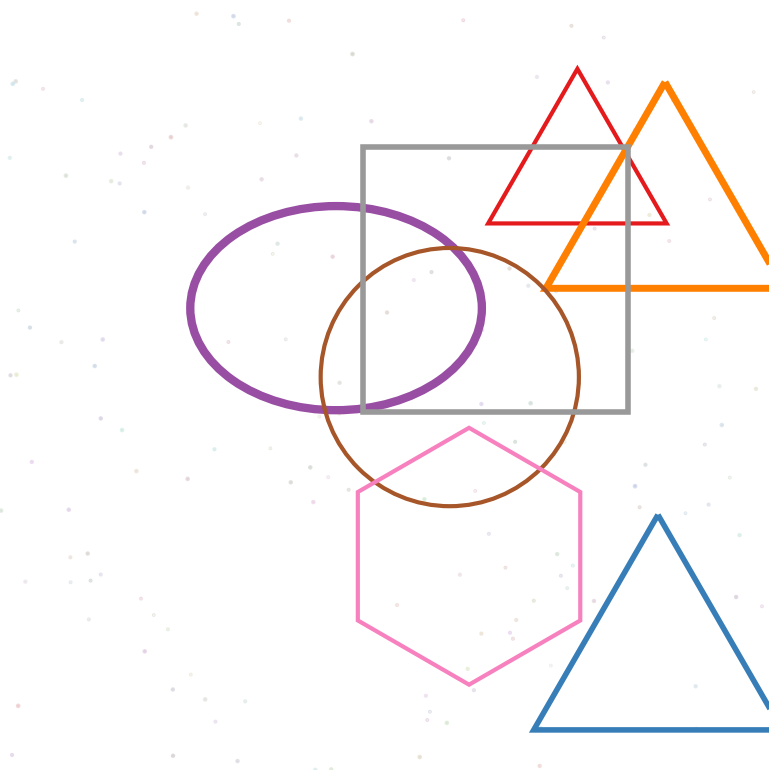[{"shape": "triangle", "thickness": 1.5, "radius": 0.67, "center": [0.75, 0.777]}, {"shape": "triangle", "thickness": 2, "radius": 0.93, "center": [0.854, 0.145]}, {"shape": "oval", "thickness": 3, "radius": 0.95, "center": [0.436, 0.6]}, {"shape": "triangle", "thickness": 2.5, "radius": 0.89, "center": [0.864, 0.715]}, {"shape": "circle", "thickness": 1.5, "radius": 0.84, "center": [0.584, 0.51]}, {"shape": "hexagon", "thickness": 1.5, "radius": 0.83, "center": [0.609, 0.278]}, {"shape": "square", "thickness": 2, "radius": 0.86, "center": [0.643, 0.637]}]